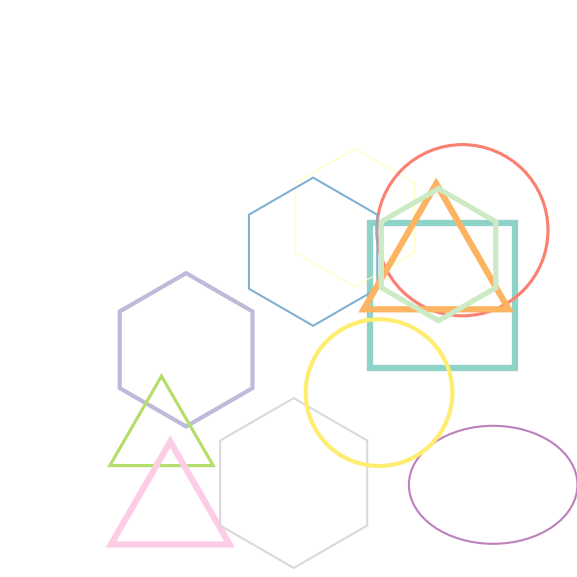[{"shape": "square", "thickness": 3, "radius": 0.63, "center": [0.767, 0.488]}, {"shape": "hexagon", "thickness": 0.5, "radius": 0.6, "center": [0.615, 0.622]}, {"shape": "hexagon", "thickness": 2, "radius": 0.66, "center": [0.322, 0.393]}, {"shape": "circle", "thickness": 1.5, "radius": 0.74, "center": [0.801, 0.6]}, {"shape": "hexagon", "thickness": 1, "radius": 0.64, "center": [0.542, 0.563]}, {"shape": "triangle", "thickness": 3, "radius": 0.72, "center": [0.755, 0.536]}, {"shape": "triangle", "thickness": 1.5, "radius": 0.52, "center": [0.28, 0.245]}, {"shape": "triangle", "thickness": 3, "radius": 0.59, "center": [0.295, 0.116]}, {"shape": "hexagon", "thickness": 1, "radius": 0.74, "center": [0.509, 0.163]}, {"shape": "oval", "thickness": 1, "radius": 0.73, "center": [0.854, 0.16]}, {"shape": "hexagon", "thickness": 2.5, "radius": 0.57, "center": [0.759, 0.558]}, {"shape": "circle", "thickness": 2, "radius": 0.64, "center": [0.656, 0.319]}]